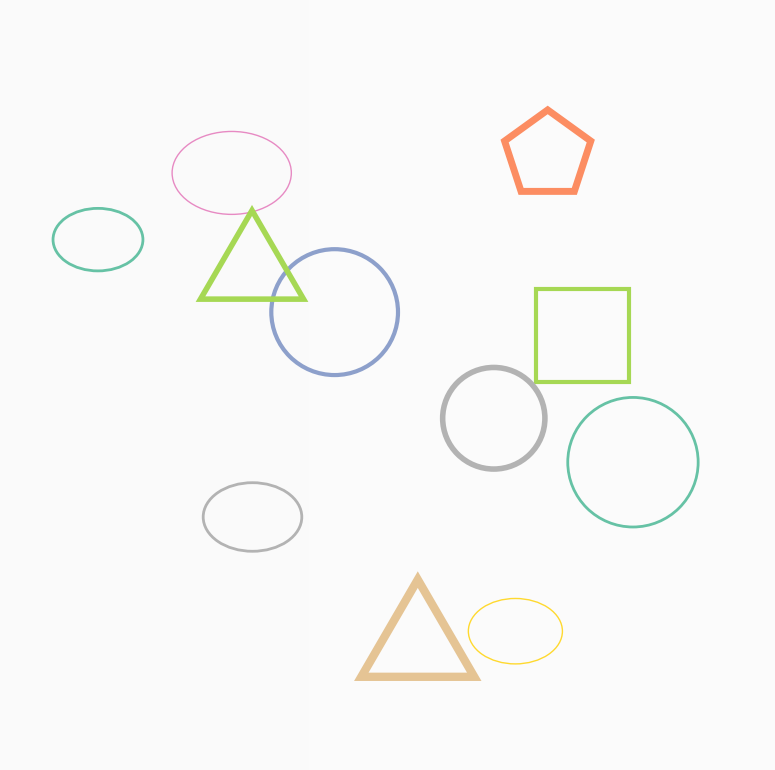[{"shape": "circle", "thickness": 1, "radius": 0.42, "center": [0.817, 0.4]}, {"shape": "oval", "thickness": 1, "radius": 0.29, "center": [0.126, 0.689]}, {"shape": "pentagon", "thickness": 2.5, "radius": 0.29, "center": [0.707, 0.799]}, {"shape": "circle", "thickness": 1.5, "radius": 0.41, "center": [0.432, 0.595]}, {"shape": "oval", "thickness": 0.5, "radius": 0.38, "center": [0.299, 0.775]}, {"shape": "triangle", "thickness": 2, "radius": 0.38, "center": [0.325, 0.65]}, {"shape": "square", "thickness": 1.5, "radius": 0.3, "center": [0.752, 0.564]}, {"shape": "oval", "thickness": 0.5, "radius": 0.3, "center": [0.665, 0.18]}, {"shape": "triangle", "thickness": 3, "radius": 0.42, "center": [0.539, 0.163]}, {"shape": "circle", "thickness": 2, "radius": 0.33, "center": [0.637, 0.457]}, {"shape": "oval", "thickness": 1, "radius": 0.32, "center": [0.326, 0.329]}]